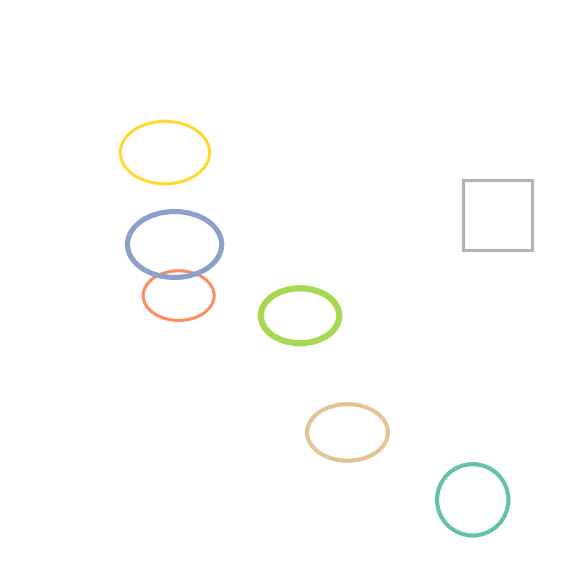[{"shape": "circle", "thickness": 2, "radius": 0.31, "center": [0.819, 0.134]}, {"shape": "oval", "thickness": 1.5, "radius": 0.31, "center": [0.309, 0.487]}, {"shape": "oval", "thickness": 2.5, "radius": 0.41, "center": [0.302, 0.576]}, {"shape": "oval", "thickness": 3, "radius": 0.34, "center": [0.52, 0.452]}, {"shape": "oval", "thickness": 1.5, "radius": 0.39, "center": [0.286, 0.735]}, {"shape": "oval", "thickness": 2, "radius": 0.35, "center": [0.602, 0.25]}, {"shape": "square", "thickness": 1.5, "radius": 0.3, "center": [0.862, 0.626]}]